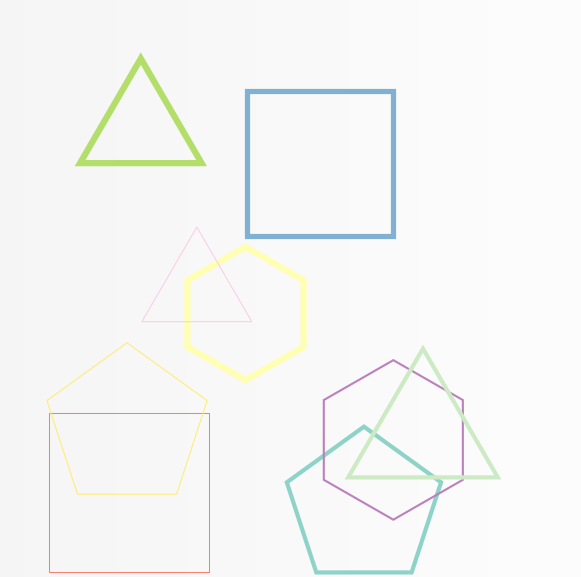[{"shape": "pentagon", "thickness": 2, "radius": 0.7, "center": [0.626, 0.121]}, {"shape": "hexagon", "thickness": 3, "radius": 0.58, "center": [0.422, 0.456]}, {"shape": "square", "thickness": 0.5, "radius": 0.69, "center": [0.222, 0.146]}, {"shape": "square", "thickness": 2.5, "radius": 0.63, "center": [0.55, 0.715]}, {"shape": "triangle", "thickness": 3, "radius": 0.6, "center": [0.242, 0.777]}, {"shape": "triangle", "thickness": 0.5, "radius": 0.55, "center": [0.339, 0.497]}, {"shape": "hexagon", "thickness": 1, "radius": 0.69, "center": [0.677, 0.237]}, {"shape": "triangle", "thickness": 2, "radius": 0.74, "center": [0.728, 0.247]}, {"shape": "pentagon", "thickness": 0.5, "radius": 0.72, "center": [0.219, 0.261]}]